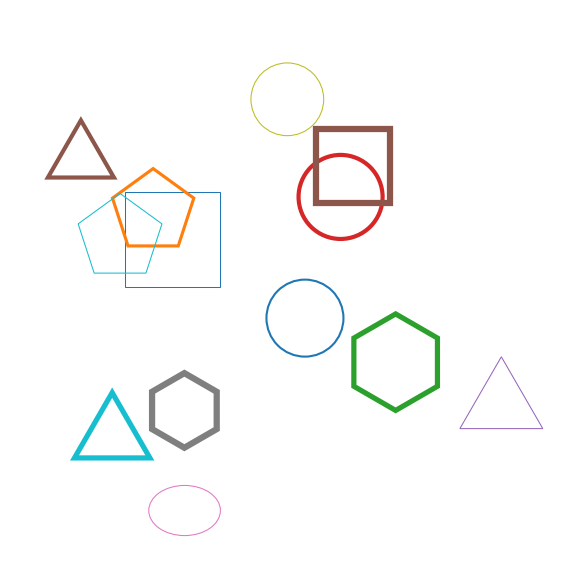[{"shape": "square", "thickness": 0.5, "radius": 0.41, "center": [0.299, 0.585]}, {"shape": "circle", "thickness": 1, "radius": 0.33, "center": [0.528, 0.448]}, {"shape": "pentagon", "thickness": 1.5, "radius": 0.37, "center": [0.265, 0.633]}, {"shape": "hexagon", "thickness": 2.5, "radius": 0.42, "center": [0.685, 0.372]}, {"shape": "circle", "thickness": 2, "radius": 0.36, "center": [0.59, 0.658]}, {"shape": "triangle", "thickness": 0.5, "radius": 0.41, "center": [0.868, 0.298]}, {"shape": "square", "thickness": 3, "radius": 0.32, "center": [0.611, 0.712]}, {"shape": "triangle", "thickness": 2, "radius": 0.33, "center": [0.14, 0.725]}, {"shape": "oval", "thickness": 0.5, "radius": 0.31, "center": [0.32, 0.115]}, {"shape": "hexagon", "thickness": 3, "radius": 0.32, "center": [0.319, 0.288]}, {"shape": "circle", "thickness": 0.5, "radius": 0.31, "center": [0.498, 0.827]}, {"shape": "triangle", "thickness": 2.5, "radius": 0.38, "center": [0.194, 0.244]}, {"shape": "pentagon", "thickness": 0.5, "radius": 0.38, "center": [0.208, 0.588]}]